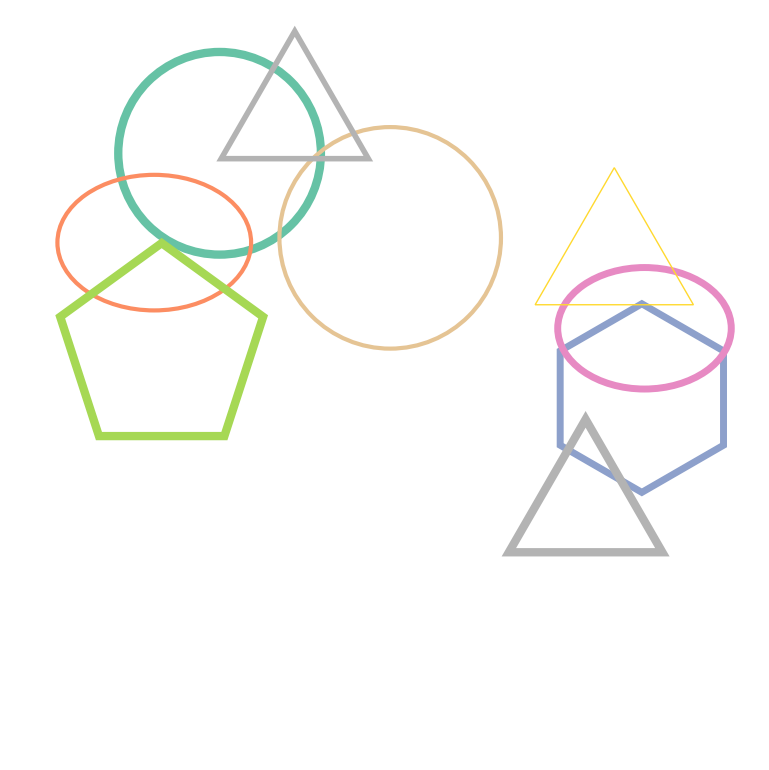[{"shape": "circle", "thickness": 3, "radius": 0.66, "center": [0.285, 0.801]}, {"shape": "oval", "thickness": 1.5, "radius": 0.63, "center": [0.2, 0.685]}, {"shape": "hexagon", "thickness": 2.5, "radius": 0.61, "center": [0.834, 0.483]}, {"shape": "oval", "thickness": 2.5, "radius": 0.56, "center": [0.837, 0.574]}, {"shape": "pentagon", "thickness": 3, "radius": 0.69, "center": [0.21, 0.546]}, {"shape": "triangle", "thickness": 0.5, "radius": 0.59, "center": [0.798, 0.664]}, {"shape": "circle", "thickness": 1.5, "radius": 0.72, "center": [0.507, 0.691]}, {"shape": "triangle", "thickness": 3, "radius": 0.58, "center": [0.761, 0.34]}, {"shape": "triangle", "thickness": 2, "radius": 0.55, "center": [0.383, 0.849]}]